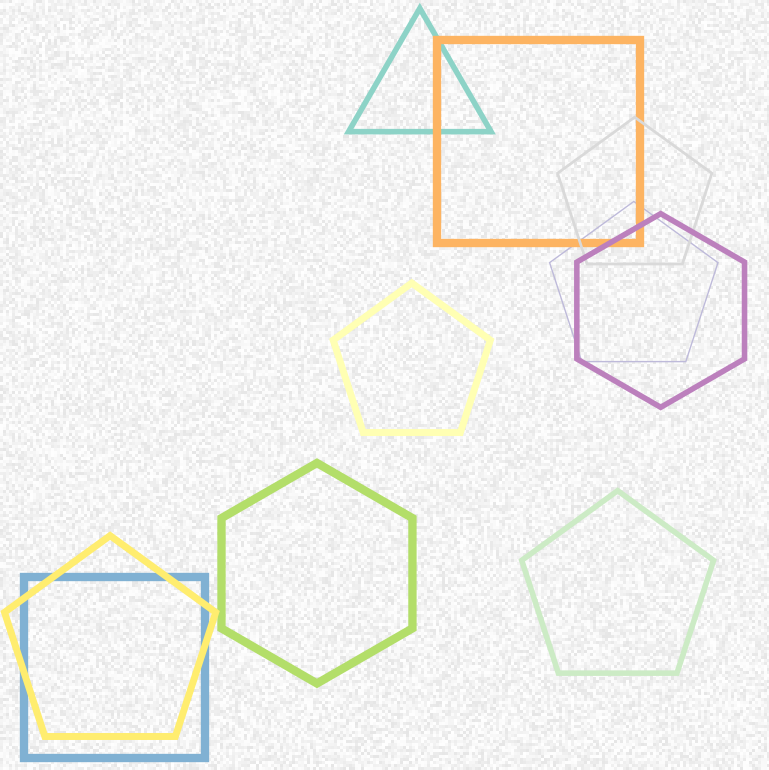[{"shape": "triangle", "thickness": 2, "radius": 0.53, "center": [0.545, 0.882]}, {"shape": "pentagon", "thickness": 2.5, "radius": 0.54, "center": [0.535, 0.525]}, {"shape": "pentagon", "thickness": 0.5, "radius": 0.57, "center": [0.823, 0.623]}, {"shape": "square", "thickness": 3, "radius": 0.59, "center": [0.148, 0.133]}, {"shape": "square", "thickness": 3, "radius": 0.66, "center": [0.699, 0.816]}, {"shape": "hexagon", "thickness": 3, "radius": 0.72, "center": [0.412, 0.256]}, {"shape": "pentagon", "thickness": 1, "radius": 0.53, "center": [0.824, 0.742]}, {"shape": "hexagon", "thickness": 2, "radius": 0.63, "center": [0.858, 0.597]}, {"shape": "pentagon", "thickness": 2, "radius": 0.65, "center": [0.802, 0.232]}, {"shape": "pentagon", "thickness": 2.5, "radius": 0.72, "center": [0.143, 0.16]}]